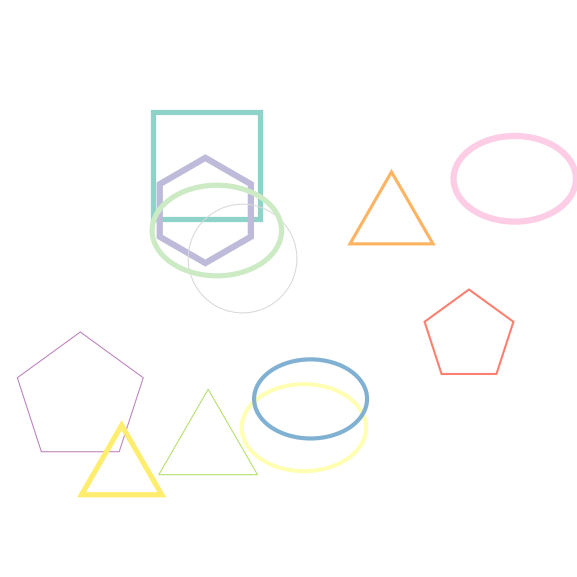[{"shape": "square", "thickness": 2.5, "radius": 0.46, "center": [0.357, 0.712]}, {"shape": "oval", "thickness": 2, "radius": 0.54, "center": [0.526, 0.259]}, {"shape": "hexagon", "thickness": 3, "radius": 0.46, "center": [0.356, 0.635]}, {"shape": "pentagon", "thickness": 1, "radius": 0.4, "center": [0.812, 0.417]}, {"shape": "oval", "thickness": 2, "radius": 0.49, "center": [0.538, 0.308]}, {"shape": "triangle", "thickness": 1.5, "radius": 0.42, "center": [0.678, 0.618]}, {"shape": "triangle", "thickness": 0.5, "radius": 0.49, "center": [0.36, 0.226]}, {"shape": "oval", "thickness": 3, "radius": 0.53, "center": [0.891, 0.69]}, {"shape": "circle", "thickness": 0.5, "radius": 0.47, "center": [0.42, 0.551]}, {"shape": "pentagon", "thickness": 0.5, "radius": 0.57, "center": [0.139, 0.31]}, {"shape": "oval", "thickness": 2.5, "radius": 0.56, "center": [0.376, 0.6]}, {"shape": "triangle", "thickness": 2.5, "radius": 0.4, "center": [0.211, 0.183]}]